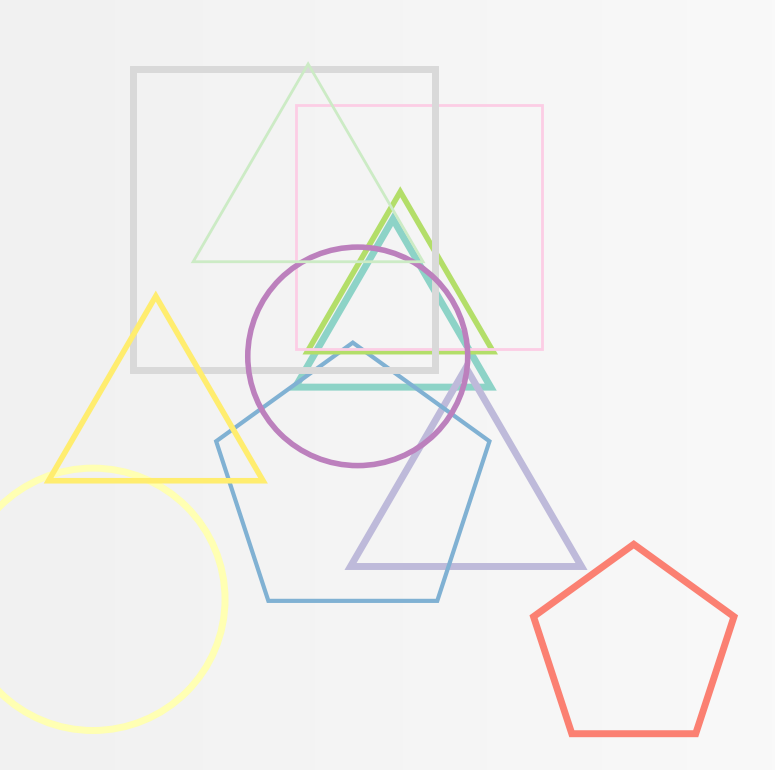[{"shape": "triangle", "thickness": 2.5, "radius": 0.73, "center": [0.507, 0.57]}, {"shape": "circle", "thickness": 2.5, "radius": 0.85, "center": [0.12, 0.222]}, {"shape": "triangle", "thickness": 2.5, "radius": 0.86, "center": [0.601, 0.35]}, {"shape": "pentagon", "thickness": 2.5, "radius": 0.68, "center": [0.818, 0.157]}, {"shape": "pentagon", "thickness": 1.5, "radius": 0.93, "center": [0.455, 0.37]}, {"shape": "triangle", "thickness": 2, "radius": 0.69, "center": [0.516, 0.612]}, {"shape": "square", "thickness": 1, "radius": 0.79, "center": [0.541, 0.705]}, {"shape": "square", "thickness": 2.5, "radius": 0.98, "center": [0.366, 0.715]}, {"shape": "circle", "thickness": 2, "radius": 0.71, "center": [0.462, 0.537]}, {"shape": "triangle", "thickness": 1, "radius": 0.86, "center": [0.398, 0.746]}, {"shape": "triangle", "thickness": 2, "radius": 0.8, "center": [0.201, 0.456]}]